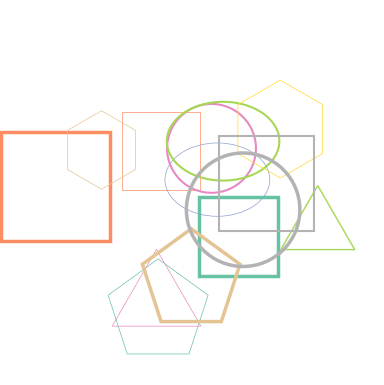[{"shape": "pentagon", "thickness": 0.5, "radius": 0.68, "center": [0.411, 0.191]}, {"shape": "square", "thickness": 2.5, "radius": 0.51, "center": [0.62, 0.385]}, {"shape": "square", "thickness": 2.5, "radius": 0.71, "center": [0.144, 0.515]}, {"shape": "square", "thickness": 0.5, "radius": 0.5, "center": [0.418, 0.607]}, {"shape": "oval", "thickness": 0.5, "radius": 0.68, "center": [0.565, 0.533]}, {"shape": "triangle", "thickness": 0.5, "radius": 0.67, "center": [0.407, 0.219]}, {"shape": "circle", "thickness": 1.5, "radius": 0.58, "center": [0.549, 0.615]}, {"shape": "oval", "thickness": 1.5, "radius": 0.73, "center": [0.579, 0.633]}, {"shape": "triangle", "thickness": 1, "radius": 0.55, "center": [0.825, 0.407]}, {"shape": "hexagon", "thickness": 0.5, "radius": 0.64, "center": [0.728, 0.665]}, {"shape": "pentagon", "thickness": 2.5, "radius": 0.67, "center": [0.497, 0.272]}, {"shape": "hexagon", "thickness": 0.5, "radius": 0.51, "center": [0.264, 0.611]}, {"shape": "circle", "thickness": 2.5, "radius": 0.74, "center": [0.631, 0.455]}, {"shape": "square", "thickness": 1.5, "radius": 0.62, "center": [0.693, 0.522]}]